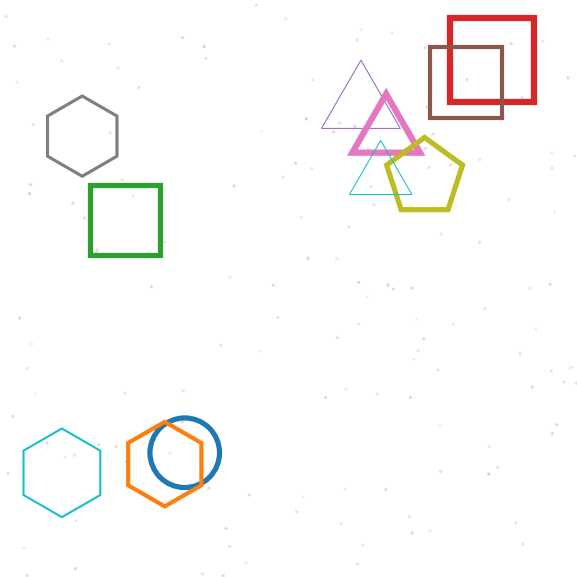[{"shape": "circle", "thickness": 2.5, "radius": 0.3, "center": [0.32, 0.215]}, {"shape": "hexagon", "thickness": 2, "radius": 0.37, "center": [0.285, 0.195]}, {"shape": "square", "thickness": 2.5, "radius": 0.3, "center": [0.216, 0.618]}, {"shape": "square", "thickness": 3, "radius": 0.36, "center": [0.852, 0.896]}, {"shape": "triangle", "thickness": 0.5, "radius": 0.39, "center": [0.625, 0.816]}, {"shape": "square", "thickness": 2, "radius": 0.31, "center": [0.807, 0.856]}, {"shape": "triangle", "thickness": 3, "radius": 0.34, "center": [0.669, 0.769]}, {"shape": "hexagon", "thickness": 1.5, "radius": 0.35, "center": [0.142, 0.763]}, {"shape": "pentagon", "thickness": 2.5, "radius": 0.35, "center": [0.735, 0.692]}, {"shape": "triangle", "thickness": 0.5, "radius": 0.31, "center": [0.659, 0.693]}, {"shape": "hexagon", "thickness": 1, "radius": 0.38, "center": [0.107, 0.18]}]